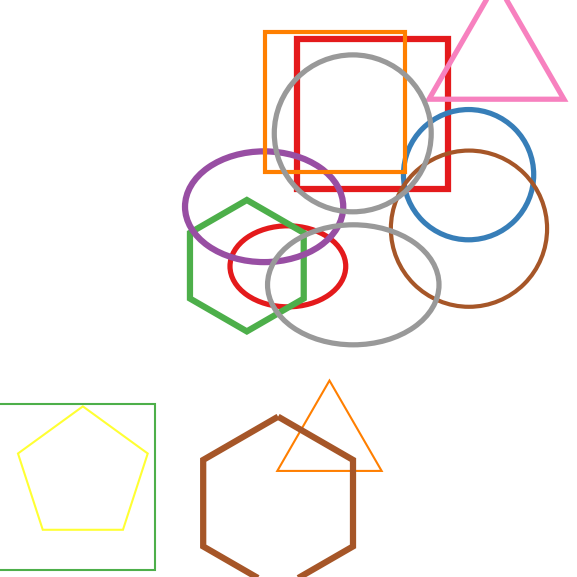[{"shape": "square", "thickness": 3, "radius": 0.65, "center": [0.645, 0.802]}, {"shape": "oval", "thickness": 2.5, "radius": 0.5, "center": [0.498, 0.538]}, {"shape": "circle", "thickness": 2.5, "radius": 0.56, "center": [0.811, 0.697]}, {"shape": "square", "thickness": 1, "radius": 0.72, "center": [0.124, 0.156]}, {"shape": "hexagon", "thickness": 3, "radius": 0.57, "center": [0.427, 0.539]}, {"shape": "oval", "thickness": 3, "radius": 0.68, "center": [0.457, 0.641]}, {"shape": "square", "thickness": 2, "radius": 0.61, "center": [0.58, 0.823]}, {"shape": "triangle", "thickness": 1, "radius": 0.52, "center": [0.571, 0.236]}, {"shape": "pentagon", "thickness": 1, "radius": 0.59, "center": [0.143, 0.177]}, {"shape": "hexagon", "thickness": 3, "radius": 0.75, "center": [0.482, 0.128]}, {"shape": "circle", "thickness": 2, "radius": 0.68, "center": [0.812, 0.603]}, {"shape": "triangle", "thickness": 2.5, "radius": 0.67, "center": [0.86, 0.895]}, {"shape": "circle", "thickness": 2.5, "radius": 0.68, "center": [0.611, 0.768]}, {"shape": "oval", "thickness": 2.5, "radius": 0.74, "center": [0.612, 0.506]}]